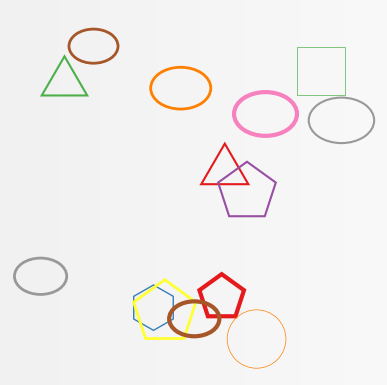[{"shape": "triangle", "thickness": 1.5, "radius": 0.35, "center": [0.58, 0.557]}, {"shape": "pentagon", "thickness": 3, "radius": 0.3, "center": [0.572, 0.227]}, {"shape": "hexagon", "thickness": 1, "radius": 0.29, "center": [0.396, 0.201]}, {"shape": "square", "thickness": 0.5, "radius": 0.31, "center": [0.827, 0.817]}, {"shape": "triangle", "thickness": 1.5, "radius": 0.34, "center": [0.166, 0.786]}, {"shape": "pentagon", "thickness": 1.5, "radius": 0.39, "center": [0.637, 0.502]}, {"shape": "circle", "thickness": 0.5, "radius": 0.38, "center": [0.662, 0.119]}, {"shape": "oval", "thickness": 2, "radius": 0.39, "center": [0.466, 0.771]}, {"shape": "pentagon", "thickness": 2, "radius": 0.42, "center": [0.425, 0.189]}, {"shape": "oval", "thickness": 3, "radius": 0.32, "center": [0.501, 0.172]}, {"shape": "oval", "thickness": 2, "radius": 0.32, "center": [0.241, 0.88]}, {"shape": "oval", "thickness": 3, "radius": 0.41, "center": [0.685, 0.704]}, {"shape": "oval", "thickness": 2, "radius": 0.34, "center": [0.105, 0.282]}, {"shape": "oval", "thickness": 1.5, "radius": 0.42, "center": [0.881, 0.687]}]